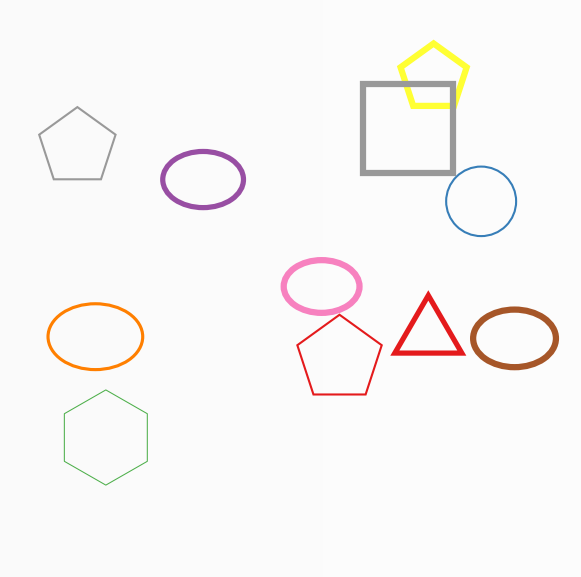[{"shape": "triangle", "thickness": 2.5, "radius": 0.33, "center": [0.737, 0.421]}, {"shape": "pentagon", "thickness": 1, "radius": 0.38, "center": [0.584, 0.378]}, {"shape": "circle", "thickness": 1, "radius": 0.3, "center": [0.828, 0.65]}, {"shape": "hexagon", "thickness": 0.5, "radius": 0.41, "center": [0.182, 0.242]}, {"shape": "oval", "thickness": 2.5, "radius": 0.35, "center": [0.349, 0.688]}, {"shape": "oval", "thickness": 1.5, "radius": 0.41, "center": [0.164, 0.416]}, {"shape": "pentagon", "thickness": 3, "radius": 0.3, "center": [0.746, 0.864]}, {"shape": "oval", "thickness": 3, "radius": 0.36, "center": [0.885, 0.413]}, {"shape": "oval", "thickness": 3, "radius": 0.33, "center": [0.553, 0.503]}, {"shape": "square", "thickness": 3, "radius": 0.39, "center": [0.702, 0.776]}, {"shape": "pentagon", "thickness": 1, "radius": 0.35, "center": [0.133, 0.745]}]